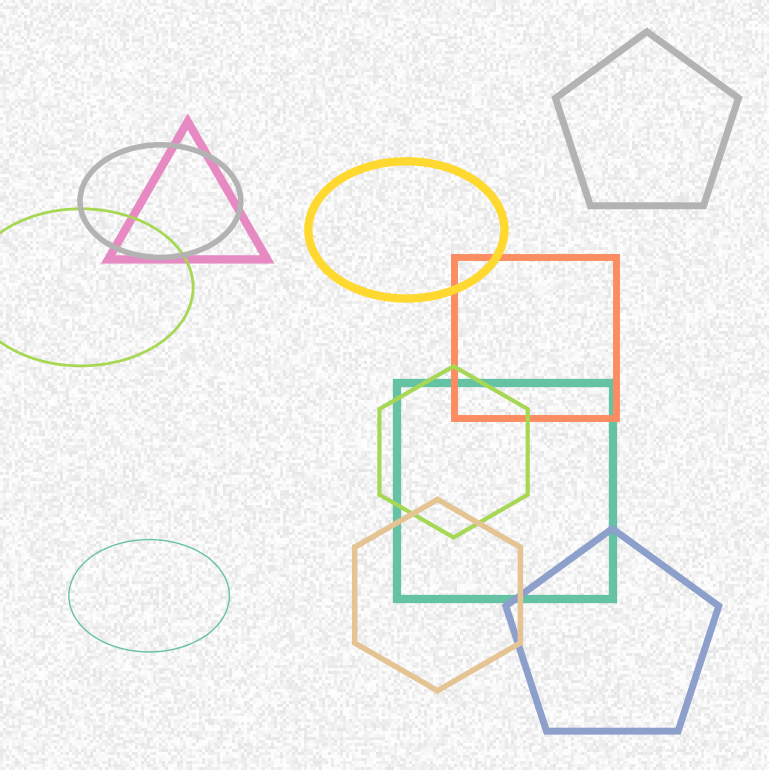[{"shape": "square", "thickness": 3, "radius": 0.7, "center": [0.656, 0.363]}, {"shape": "oval", "thickness": 0.5, "radius": 0.52, "center": [0.194, 0.226]}, {"shape": "square", "thickness": 2.5, "radius": 0.52, "center": [0.695, 0.562]}, {"shape": "pentagon", "thickness": 2.5, "radius": 0.73, "center": [0.795, 0.168]}, {"shape": "triangle", "thickness": 3, "radius": 0.6, "center": [0.244, 0.723]}, {"shape": "oval", "thickness": 1, "radius": 0.73, "center": [0.105, 0.627]}, {"shape": "hexagon", "thickness": 1.5, "radius": 0.56, "center": [0.589, 0.413]}, {"shape": "oval", "thickness": 3, "radius": 0.64, "center": [0.528, 0.701]}, {"shape": "hexagon", "thickness": 2, "radius": 0.62, "center": [0.568, 0.227]}, {"shape": "oval", "thickness": 2, "radius": 0.52, "center": [0.208, 0.739]}, {"shape": "pentagon", "thickness": 2.5, "radius": 0.62, "center": [0.84, 0.834]}]